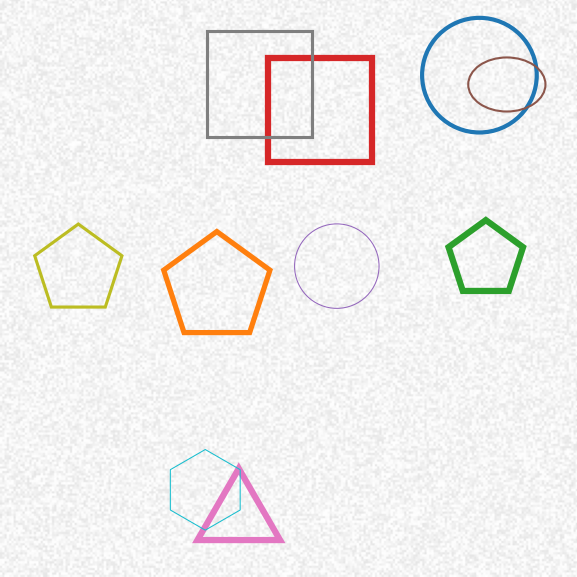[{"shape": "circle", "thickness": 2, "radius": 0.5, "center": [0.83, 0.869]}, {"shape": "pentagon", "thickness": 2.5, "radius": 0.48, "center": [0.375, 0.501]}, {"shape": "pentagon", "thickness": 3, "radius": 0.34, "center": [0.841, 0.55]}, {"shape": "square", "thickness": 3, "radius": 0.45, "center": [0.554, 0.809]}, {"shape": "circle", "thickness": 0.5, "radius": 0.37, "center": [0.583, 0.538]}, {"shape": "oval", "thickness": 1, "radius": 0.33, "center": [0.878, 0.853]}, {"shape": "triangle", "thickness": 3, "radius": 0.41, "center": [0.413, 0.105]}, {"shape": "square", "thickness": 1.5, "radius": 0.46, "center": [0.449, 0.854]}, {"shape": "pentagon", "thickness": 1.5, "radius": 0.4, "center": [0.136, 0.532]}, {"shape": "hexagon", "thickness": 0.5, "radius": 0.35, "center": [0.355, 0.151]}]